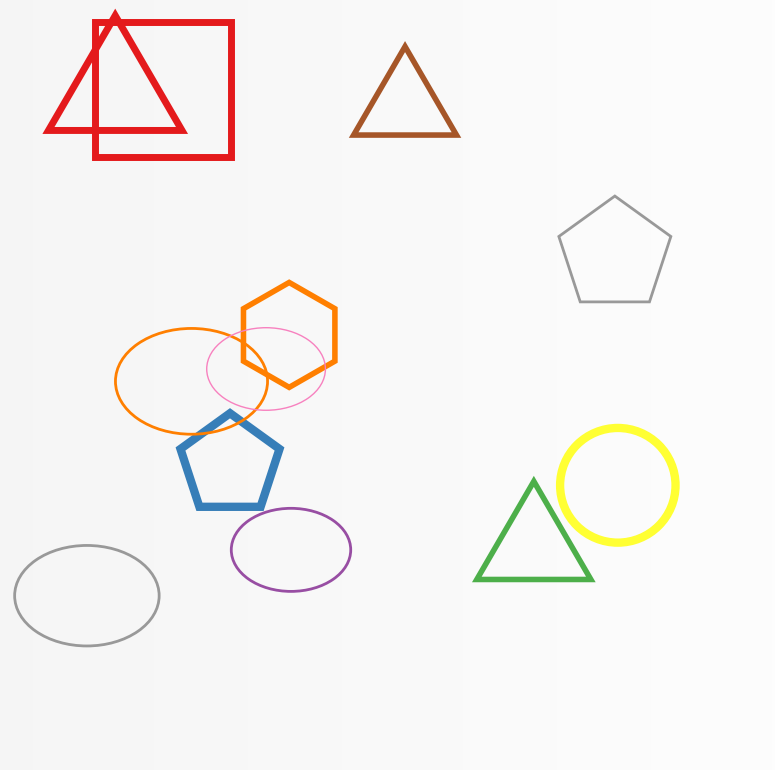[{"shape": "square", "thickness": 2.5, "radius": 0.44, "center": [0.211, 0.884]}, {"shape": "triangle", "thickness": 2.5, "radius": 0.5, "center": [0.149, 0.88]}, {"shape": "pentagon", "thickness": 3, "radius": 0.34, "center": [0.297, 0.396]}, {"shape": "triangle", "thickness": 2, "radius": 0.42, "center": [0.689, 0.29]}, {"shape": "oval", "thickness": 1, "radius": 0.39, "center": [0.375, 0.286]}, {"shape": "oval", "thickness": 1, "radius": 0.49, "center": [0.247, 0.505]}, {"shape": "hexagon", "thickness": 2, "radius": 0.34, "center": [0.373, 0.565]}, {"shape": "circle", "thickness": 3, "radius": 0.37, "center": [0.797, 0.37]}, {"shape": "triangle", "thickness": 2, "radius": 0.38, "center": [0.523, 0.863]}, {"shape": "oval", "thickness": 0.5, "radius": 0.38, "center": [0.343, 0.521]}, {"shape": "pentagon", "thickness": 1, "radius": 0.38, "center": [0.793, 0.669]}, {"shape": "oval", "thickness": 1, "radius": 0.47, "center": [0.112, 0.226]}]